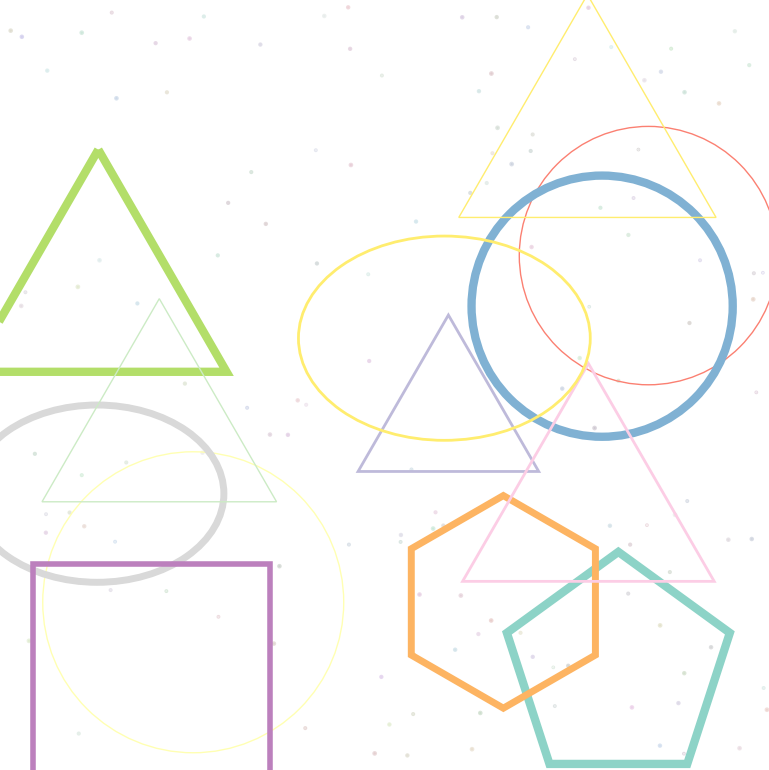[{"shape": "pentagon", "thickness": 3, "radius": 0.76, "center": [0.803, 0.131]}, {"shape": "circle", "thickness": 0.5, "radius": 0.98, "center": [0.251, 0.218]}, {"shape": "triangle", "thickness": 1, "radius": 0.68, "center": [0.582, 0.455]}, {"shape": "circle", "thickness": 0.5, "radius": 0.84, "center": [0.842, 0.668]}, {"shape": "circle", "thickness": 3, "radius": 0.85, "center": [0.782, 0.602]}, {"shape": "hexagon", "thickness": 2.5, "radius": 0.69, "center": [0.654, 0.218]}, {"shape": "triangle", "thickness": 3, "radius": 0.96, "center": [0.128, 0.613]}, {"shape": "triangle", "thickness": 1, "radius": 0.94, "center": [0.764, 0.339]}, {"shape": "oval", "thickness": 2.5, "radius": 0.82, "center": [0.126, 0.359]}, {"shape": "square", "thickness": 2, "radius": 0.77, "center": [0.197, 0.115]}, {"shape": "triangle", "thickness": 0.5, "radius": 0.88, "center": [0.207, 0.436]}, {"shape": "oval", "thickness": 1, "radius": 0.95, "center": [0.577, 0.561]}, {"shape": "triangle", "thickness": 0.5, "radius": 0.96, "center": [0.763, 0.814]}]